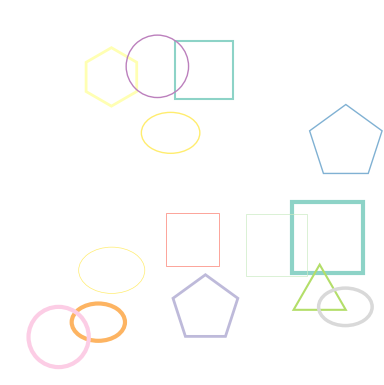[{"shape": "square", "thickness": 3, "radius": 0.46, "center": [0.85, 0.382]}, {"shape": "square", "thickness": 1.5, "radius": 0.38, "center": [0.53, 0.818]}, {"shape": "hexagon", "thickness": 2, "radius": 0.38, "center": [0.289, 0.8]}, {"shape": "pentagon", "thickness": 2, "radius": 0.44, "center": [0.534, 0.198]}, {"shape": "square", "thickness": 0.5, "radius": 0.34, "center": [0.499, 0.379]}, {"shape": "pentagon", "thickness": 1, "radius": 0.49, "center": [0.898, 0.63]}, {"shape": "oval", "thickness": 3, "radius": 0.35, "center": [0.255, 0.163]}, {"shape": "triangle", "thickness": 1.5, "radius": 0.39, "center": [0.83, 0.234]}, {"shape": "circle", "thickness": 3, "radius": 0.39, "center": [0.152, 0.125]}, {"shape": "oval", "thickness": 2.5, "radius": 0.35, "center": [0.897, 0.203]}, {"shape": "circle", "thickness": 1, "radius": 0.41, "center": [0.409, 0.828]}, {"shape": "square", "thickness": 0.5, "radius": 0.4, "center": [0.718, 0.364]}, {"shape": "oval", "thickness": 0.5, "radius": 0.43, "center": [0.29, 0.298]}, {"shape": "oval", "thickness": 1, "radius": 0.38, "center": [0.443, 0.655]}]